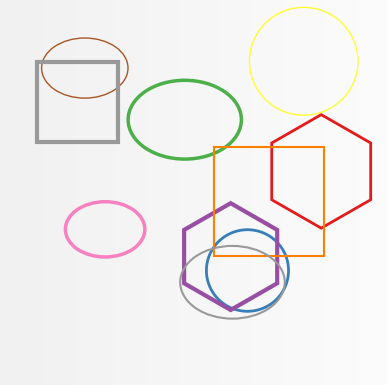[{"shape": "hexagon", "thickness": 2, "radius": 0.74, "center": [0.829, 0.555]}, {"shape": "circle", "thickness": 2, "radius": 0.53, "center": [0.639, 0.297]}, {"shape": "oval", "thickness": 2.5, "radius": 0.73, "center": [0.477, 0.689]}, {"shape": "hexagon", "thickness": 3, "radius": 0.69, "center": [0.595, 0.334]}, {"shape": "square", "thickness": 1.5, "radius": 0.71, "center": [0.694, 0.476]}, {"shape": "circle", "thickness": 1, "radius": 0.7, "center": [0.784, 0.841]}, {"shape": "oval", "thickness": 1, "radius": 0.56, "center": [0.219, 0.823]}, {"shape": "oval", "thickness": 2.5, "radius": 0.51, "center": [0.271, 0.404]}, {"shape": "oval", "thickness": 1.5, "radius": 0.67, "center": [0.6, 0.267]}, {"shape": "square", "thickness": 3, "radius": 0.52, "center": [0.2, 0.735]}]